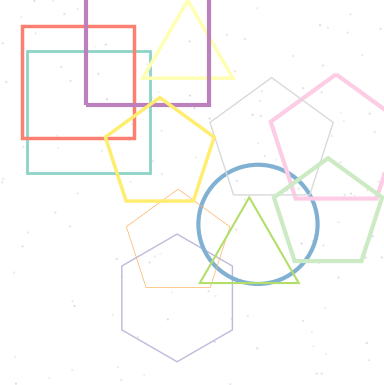[{"shape": "square", "thickness": 2, "radius": 0.79, "center": [0.23, 0.71]}, {"shape": "triangle", "thickness": 2.5, "radius": 0.67, "center": [0.488, 0.864]}, {"shape": "hexagon", "thickness": 1, "radius": 0.83, "center": [0.46, 0.226]}, {"shape": "square", "thickness": 2.5, "radius": 0.73, "center": [0.202, 0.786]}, {"shape": "circle", "thickness": 3, "radius": 0.77, "center": [0.67, 0.417]}, {"shape": "pentagon", "thickness": 0.5, "radius": 0.71, "center": [0.463, 0.367]}, {"shape": "triangle", "thickness": 1.5, "radius": 0.74, "center": [0.647, 0.339]}, {"shape": "pentagon", "thickness": 3, "radius": 0.89, "center": [0.873, 0.629]}, {"shape": "pentagon", "thickness": 1, "radius": 0.84, "center": [0.705, 0.63]}, {"shape": "square", "thickness": 3, "radius": 0.8, "center": [0.383, 0.889]}, {"shape": "pentagon", "thickness": 3, "radius": 0.74, "center": [0.852, 0.441]}, {"shape": "pentagon", "thickness": 2.5, "radius": 0.74, "center": [0.415, 0.598]}]